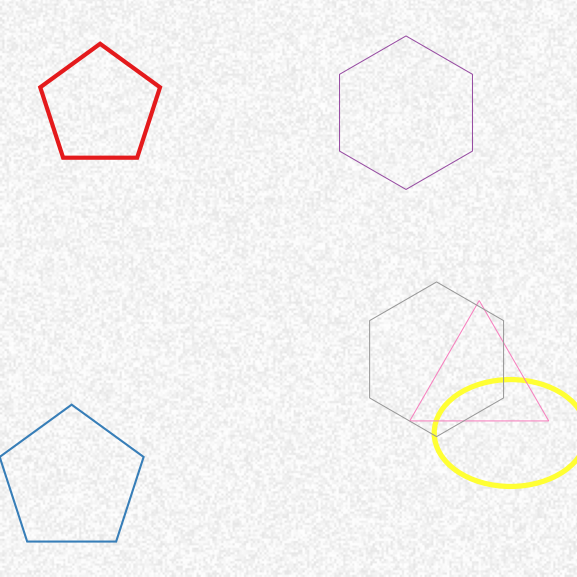[{"shape": "pentagon", "thickness": 2, "radius": 0.55, "center": [0.173, 0.814]}, {"shape": "pentagon", "thickness": 1, "radius": 0.66, "center": [0.124, 0.167]}, {"shape": "hexagon", "thickness": 0.5, "radius": 0.66, "center": [0.703, 0.804]}, {"shape": "oval", "thickness": 2.5, "radius": 0.66, "center": [0.884, 0.249]}, {"shape": "triangle", "thickness": 0.5, "radius": 0.69, "center": [0.83, 0.34]}, {"shape": "hexagon", "thickness": 0.5, "radius": 0.67, "center": [0.756, 0.377]}]